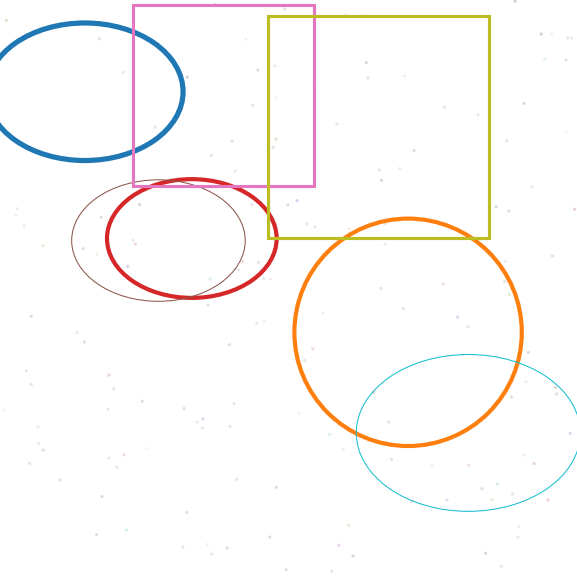[{"shape": "oval", "thickness": 2.5, "radius": 0.85, "center": [0.147, 0.84]}, {"shape": "circle", "thickness": 2, "radius": 0.98, "center": [0.707, 0.424]}, {"shape": "oval", "thickness": 2, "radius": 0.73, "center": [0.332, 0.586]}, {"shape": "oval", "thickness": 0.5, "radius": 0.75, "center": [0.274, 0.583]}, {"shape": "square", "thickness": 1.5, "radius": 0.78, "center": [0.388, 0.833]}, {"shape": "square", "thickness": 1.5, "radius": 0.96, "center": [0.655, 0.779]}, {"shape": "oval", "thickness": 0.5, "radius": 0.97, "center": [0.811, 0.249]}]